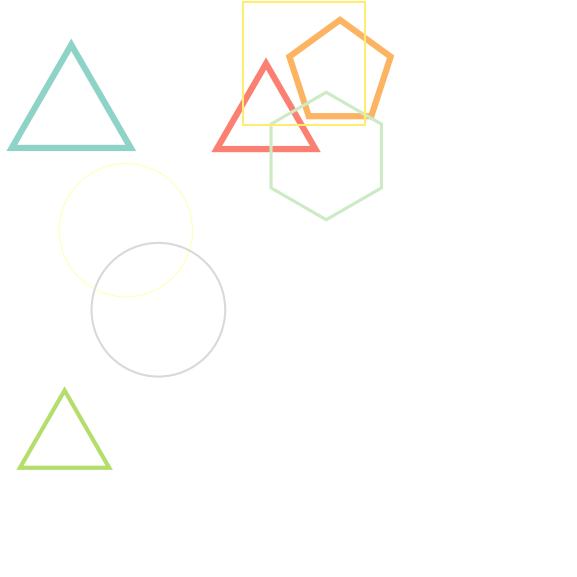[{"shape": "triangle", "thickness": 3, "radius": 0.6, "center": [0.123, 0.802]}, {"shape": "circle", "thickness": 0.5, "radius": 0.58, "center": [0.218, 0.601]}, {"shape": "triangle", "thickness": 3, "radius": 0.49, "center": [0.461, 0.79]}, {"shape": "pentagon", "thickness": 3, "radius": 0.46, "center": [0.589, 0.873]}, {"shape": "triangle", "thickness": 2, "radius": 0.45, "center": [0.112, 0.234]}, {"shape": "circle", "thickness": 1, "radius": 0.58, "center": [0.274, 0.463]}, {"shape": "hexagon", "thickness": 1.5, "radius": 0.55, "center": [0.565, 0.729]}, {"shape": "square", "thickness": 1, "radius": 0.53, "center": [0.526, 0.889]}]